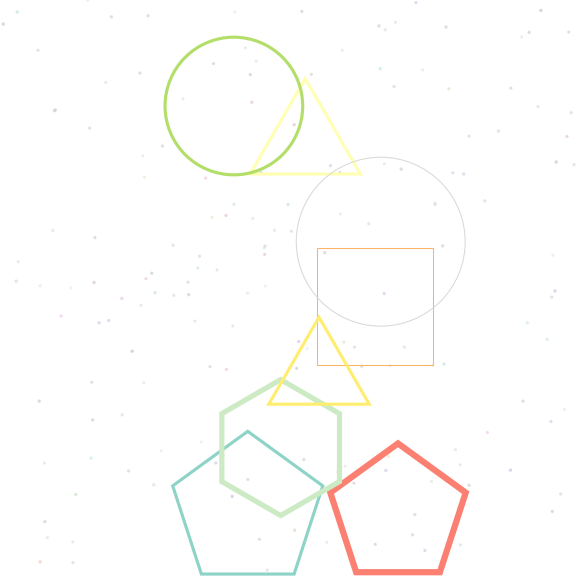[{"shape": "pentagon", "thickness": 1.5, "radius": 0.68, "center": [0.429, 0.116]}, {"shape": "triangle", "thickness": 1.5, "radius": 0.55, "center": [0.529, 0.753]}, {"shape": "pentagon", "thickness": 3, "radius": 0.62, "center": [0.689, 0.108]}, {"shape": "square", "thickness": 0.5, "radius": 0.5, "center": [0.65, 0.468]}, {"shape": "circle", "thickness": 1.5, "radius": 0.6, "center": [0.405, 0.816]}, {"shape": "circle", "thickness": 0.5, "radius": 0.73, "center": [0.659, 0.581]}, {"shape": "hexagon", "thickness": 2.5, "radius": 0.59, "center": [0.486, 0.224]}, {"shape": "triangle", "thickness": 1.5, "radius": 0.5, "center": [0.552, 0.349]}]